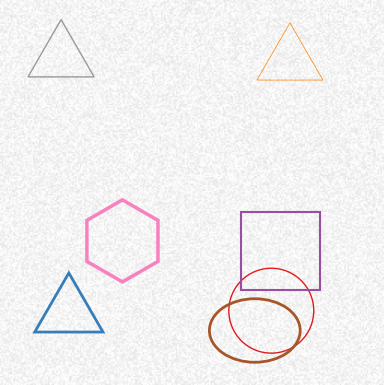[{"shape": "circle", "thickness": 1, "radius": 0.55, "center": [0.705, 0.193]}, {"shape": "triangle", "thickness": 2, "radius": 0.51, "center": [0.179, 0.189]}, {"shape": "square", "thickness": 1.5, "radius": 0.51, "center": [0.728, 0.348]}, {"shape": "triangle", "thickness": 0.5, "radius": 0.5, "center": [0.753, 0.842]}, {"shape": "oval", "thickness": 2, "radius": 0.59, "center": [0.662, 0.142]}, {"shape": "hexagon", "thickness": 2.5, "radius": 0.53, "center": [0.318, 0.374]}, {"shape": "triangle", "thickness": 1, "radius": 0.5, "center": [0.159, 0.85]}]